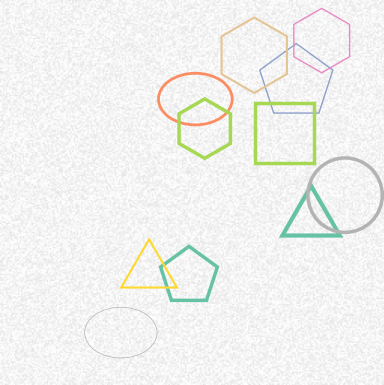[{"shape": "triangle", "thickness": 3, "radius": 0.43, "center": [0.808, 0.431]}, {"shape": "pentagon", "thickness": 2.5, "radius": 0.39, "center": [0.491, 0.283]}, {"shape": "oval", "thickness": 2, "radius": 0.48, "center": [0.507, 0.743]}, {"shape": "pentagon", "thickness": 1, "radius": 0.5, "center": [0.77, 0.787]}, {"shape": "hexagon", "thickness": 1, "radius": 0.42, "center": [0.836, 0.895]}, {"shape": "square", "thickness": 2.5, "radius": 0.39, "center": [0.74, 0.654]}, {"shape": "hexagon", "thickness": 2.5, "radius": 0.39, "center": [0.532, 0.666]}, {"shape": "triangle", "thickness": 1.5, "radius": 0.42, "center": [0.387, 0.295]}, {"shape": "hexagon", "thickness": 1.5, "radius": 0.49, "center": [0.66, 0.857]}, {"shape": "circle", "thickness": 2.5, "radius": 0.48, "center": [0.896, 0.493]}, {"shape": "oval", "thickness": 0.5, "radius": 0.47, "center": [0.314, 0.136]}]